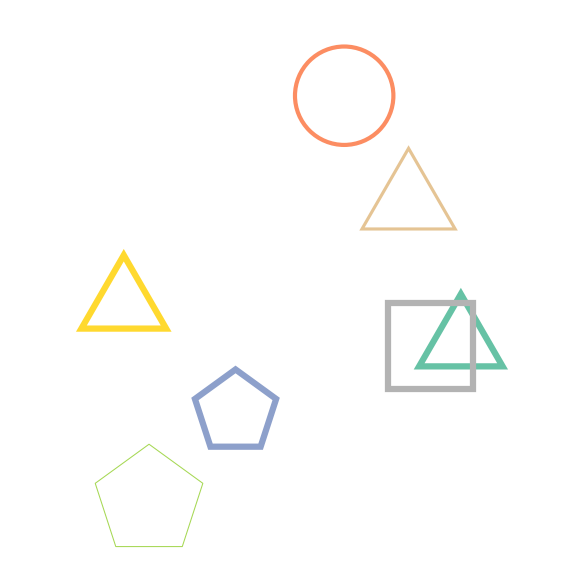[{"shape": "triangle", "thickness": 3, "radius": 0.42, "center": [0.798, 0.406]}, {"shape": "circle", "thickness": 2, "radius": 0.43, "center": [0.596, 0.833]}, {"shape": "pentagon", "thickness": 3, "radius": 0.37, "center": [0.408, 0.285]}, {"shape": "pentagon", "thickness": 0.5, "radius": 0.49, "center": [0.258, 0.132]}, {"shape": "triangle", "thickness": 3, "radius": 0.42, "center": [0.214, 0.473]}, {"shape": "triangle", "thickness": 1.5, "radius": 0.47, "center": [0.707, 0.649]}, {"shape": "square", "thickness": 3, "radius": 0.37, "center": [0.745, 0.4]}]